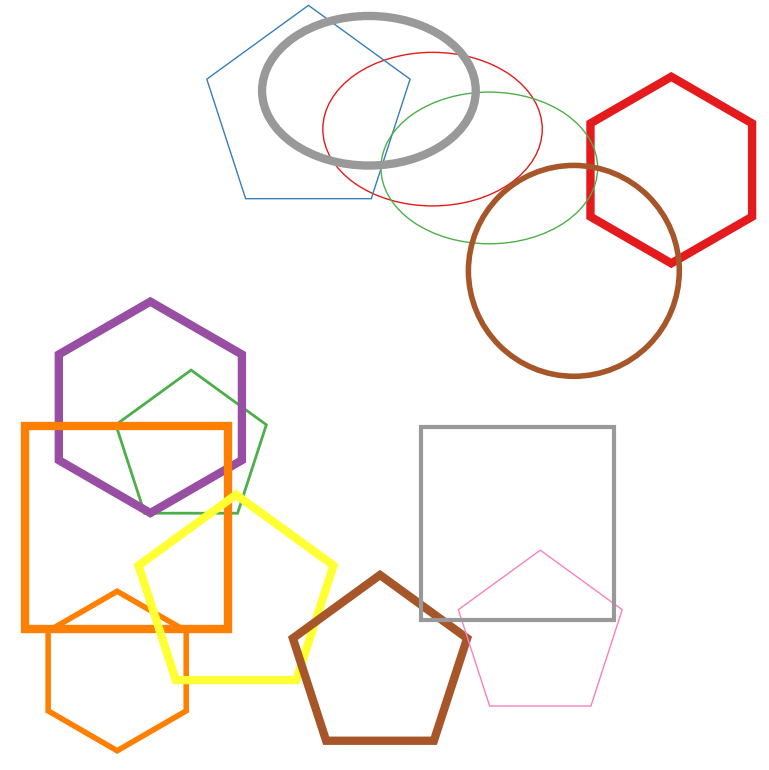[{"shape": "oval", "thickness": 0.5, "radius": 0.71, "center": [0.562, 0.832]}, {"shape": "hexagon", "thickness": 3, "radius": 0.61, "center": [0.872, 0.779]}, {"shape": "pentagon", "thickness": 0.5, "radius": 0.69, "center": [0.401, 0.854]}, {"shape": "oval", "thickness": 0.5, "radius": 0.7, "center": [0.635, 0.782]}, {"shape": "pentagon", "thickness": 1, "radius": 0.51, "center": [0.248, 0.417]}, {"shape": "hexagon", "thickness": 3, "radius": 0.69, "center": [0.195, 0.471]}, {"shape": "hexagon", "thickness": 2, "radius": 0.52, "center": [0.152, 0.129]}, {"shape": "square", "thickness": 3, "radius": 0.66, "center": [0.164, 0.316]}, {"shape": "pentagon", "thickness": 3, "radius": 0.67, "center": [0.307, 0.224]}, {"shape": "circle", "thickness": 2, "radius": 0.68, "center": [0.745, 0.648]}, {"shape": "pentagon", "thickness": 3, "radius": 0.6, "center": [0.494, 0.134]}, {"shape": "pentagon", "thickness": 0.5, "radius": 0.56, "center": [0.702, 0.174]}, {"shape": "square", "thickness": 1.5, "radius": 0.63, "center": [0.672, 0.32]}, {"shape": "oval", "thickness": 3, "radius": 0.69, "center": [0.479, 0.882]}]